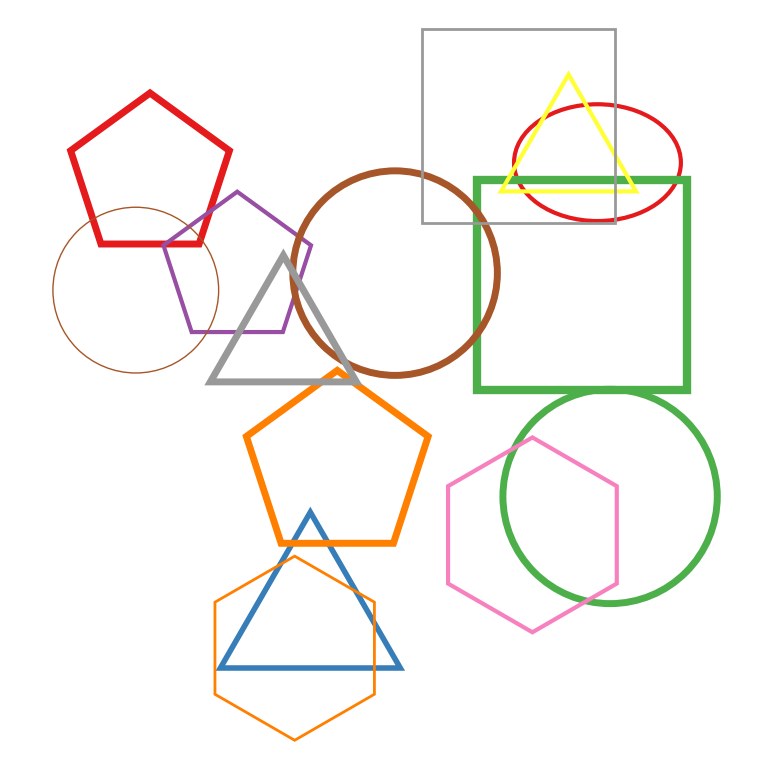[{"shape": "oval", "thickness": 1.5, "radius": 0.54, "center": [0.776, 0.789]}, {"shape": "pentagon", "thickness": 2.5, "radius": 0.54, "center": [0.195, 0.771]}, {"shape": "triangle", "thickness": 2, "radius": 0.67, "center": [0.403, 0.2]}, {"shape": "square", "thickness": 3, "radius": 0.68, "center": [0.756, 0.63]}, {"shape": "circle", "thickness": 2.5, "radius": 0.7, "center": [0.792, 0.355]}, {"shape": "pentagon", "thickness": 1.5, "radius": 0.5, "center": [0.308, 0.65]}, {"shape": "pentagon", "thickness": 2.5, "radius": 0.62, "center": [0.438, 0.395]}, {"shape": "hexagon", "thickness": 1, "radius": 0.6, "center": [0.383, 0.158]}, {"shape": "triangle", "thickness": 1.5, "radius": 0.51, "center": [0.738, 0.802]}, {"shape": "circle", "thickness": 2.5, "radius": 0.66, "center": [0.513, 0.645]}, {"shape": "circle", "thickness": 0.5, "radius": 0.54, "center": [0.176, 0.623]}, {"shape": "hexagon", "thickness": 1.5, "radius": 0.63, "center": [0.691, 0.305]}, {"shape": "square", "thickness": 1, "radius": 0.63, "center": [0.674, 0.837]}, {"shape": "triangle", "thickness": 2.5, "radius": 0.55, "center": [0.368, 0.559]}]